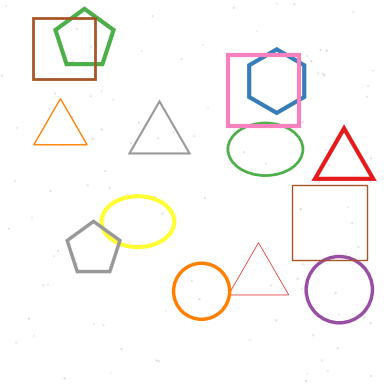[{"shape": "triangle", "thickness": 3, "radius": 0.44, "center": [0.894, 0.579]}, {"shape": "triangle", "thickness": 0.5, "radius": 0.45, "center": [0.672, 0.279]}, {"shape": "hexagon", "thickness": 3, "radius": 0.41, "center": [0.719, 0.789]}, {"shape": "oval", "thickness": 2, "radius": 0.49, "center": [0.689, 0.612]}, {"shape": "pentagon", "thickness": 3, "radius": 0.4, "center": [0.219, 0.898]}, {"shape": "circle", "thickness": 2.5, "radius": 0.43, "center": [0.881, 0.248]}, {"shape": "circle", "thickness": 2.5, "radius": 0.36, "center": [0.524, 0.244]}, {"shape": "triangle", "thickness": 1, "radius": 0.4, "center": [0.157, 0.664]}, {"shape": "oval", "thickness": 3, "radius": 0.47, "center": [0.358, 0.424]}, {"shape": "square", "thickness": 2, "radius": 0.4, "center": [0.166, 0.874]}, {"shape": "square", "thickness": 1, "radius": 0.48, "center": [0.856, 0.422]}, {"shape": "square", "thickness": 3, "radius": 0.46, "center": [0.685, 0.765]}, {"shape": "triangle", "thickness": 1.5, "radius": 0.45, "center": [0.414, 0.646]}, {"shape": "pentagon", "thickness": 2.5, "radius": 0.36, "center": [0.243, 0.353]}]